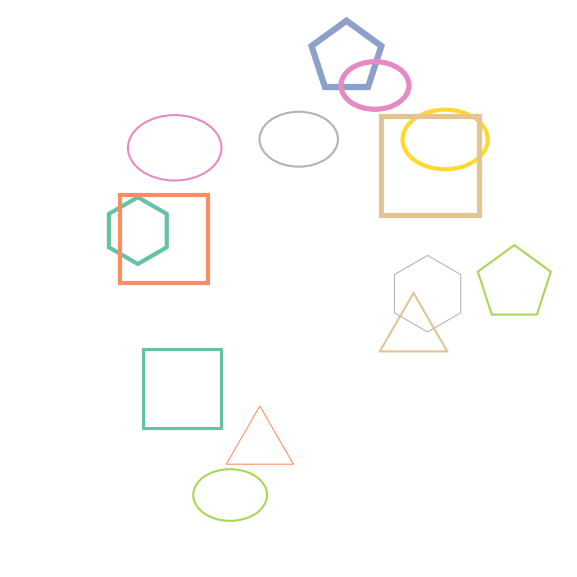[{"shape": "square", "thickness": 1.5, "radius": 0.34, "center": [0.315, 0.327]}, {"shape": "hexagon", "thickness": 2, "radius": 0.29, "center": [0.239, 0.6]}, {"shape": "triangle", "thickness": 0.5, "radius": 0.34, "center": [0.45, 0.229]}, {"shape": "square", "thickness": 2, "radius": 0.38, "center": [0.284, 0.585]}, {"shape": "pentagon", "thickness": 3, "radius": 0.32, "center": [0.6, 0.9]}, {"shape": "oval", "thickness": 2.5, "radius": 0.29, "center": [0.649, 0.851]}, {"shape": "oval", "thickness": 1, "radius": 0.4, "center": [0.303, 0.743]}, {"shape": "oval", "thickness": 1, "radius": 0.32, "center": [0.399, 0.142]}, {"shape": "pentagon", "thickness": 1, "radius": 0.33, "center": [0.891, 0.508]}, {"shape": "oval", "thickness": 2, "radius": 0.37, "center": [0.771, 0.758]}, {"shape": "square", "thickness": 2.5, "radius": 0.43, "center": [0.745, 0.712]}, {"shape": "triangle", "thickness": 1, "radius": 0.34, "center": [0.716, 0.424]}, {"shape": "oval", "thickness": 1, "radius": 0.34, "center": [0.517, 0.758]}, {"shape": "hexagon", "thickness": 0.5, "radius": 0.33, "center": [0.74, 0.491]}]